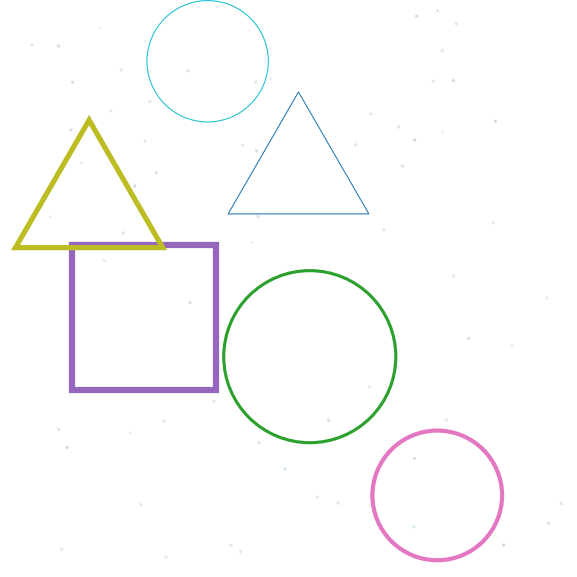[{"shape": "triangle", "thickness": 0.5, "radius": 0.7, "center": [0.517, 0.699]}, {"shape": "circle", "thickness": 1.5, "radius": 0.74, "center": [0.536, 0.382]}, {"shape": "square", "thickness": 3, "radius": 0.63, "center": [0.249, 0.45]}, {"shape": "circle", "thickness": 2, "radius": 0.56, "center": [0.757, 0.141]}, {"shape": "triangle", "thickness": 2.5, "radius": 0.74, "center": [0.154, 0.644]}, {"shape": "circle", "thickness": 0.5, "radius": 0.53, "center": [0.36, 0.893]}]